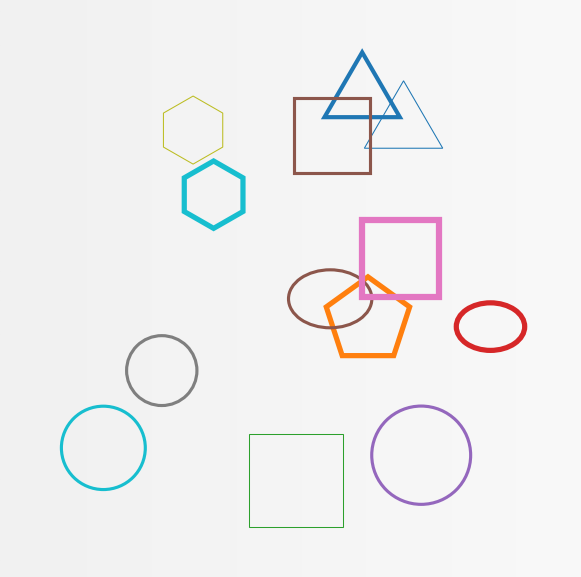[{"shape": "triangle", "thickness": 2, "radius": 0.37, "center": [0.623, 0.834]}, {"shape": "triangle", "thickness": 0.5, "radius": 0.39, "center": [0.694, 0.781]}, {"shape": "pentagon", "thickness": 2.5, "radius": 0.38, "center": [0.633, 0.444]}, {"shape": "square", "thickness": 0.5, "radius": 0.41, "center": [0.51, 0.167]}, {"shape": "oval", "thickness": 2.5, "radius": 0.29, "center": [0.844, 0.434]}, {"shape": "circle", "thickness": 1.5, "radius": 0.43, "center": [0.725, 0.211]}, {"shape": "oval", "thickness": 1.5, "radius": 0.36, "center": [0.568, 0.482]}, {"shape": "square", "thickness": 1.5, "radius": 0.33, "center": [0.571, 0.765]}, {"shape": "square", "thickness": 3, "radius": 0.33, "center": [0.689, 0.552]}, {"shape": "circle", "thickness": 1.5, "radius": 0.3, "center": [0.278, 0.357]}, {"shape": "hexagon", "thickness": 0.5, "radius": 0.29, "center": [0.332, 0.774]}, {"shape": "circle", "thickness": 1.5, "radius": 0.36, "center": [0.178, 0.224]}, {"shape": "hexagon", "thickness": 2.5, "radius": 0.29, "center": [0.368, 0.662]}]